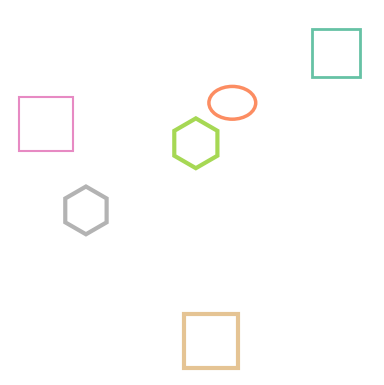[{"shape": "square", "thickness": 2, "radius": 0.31, "center": [0.873, 0.863]}, {"shape": "oval", "thickness": 2.5, "radius": 0.3, "center": [0.603, 0.733]}, {"shape": "square", "thickness": 1.5, "radius": 0.35, "center": [0.119, 0.678]}, {"shape": "hexagon", "thickness": 3, "radius": 0.32, "center": [0.509, 0.628]}, {"shape": "square", "thickness": 3, "radius": 0.35, "center": [0.549, 0.115]}, {"shape": "hexagon", "thickness": 3, "radius": 0.31, "center": [0.223, 0.454]}]